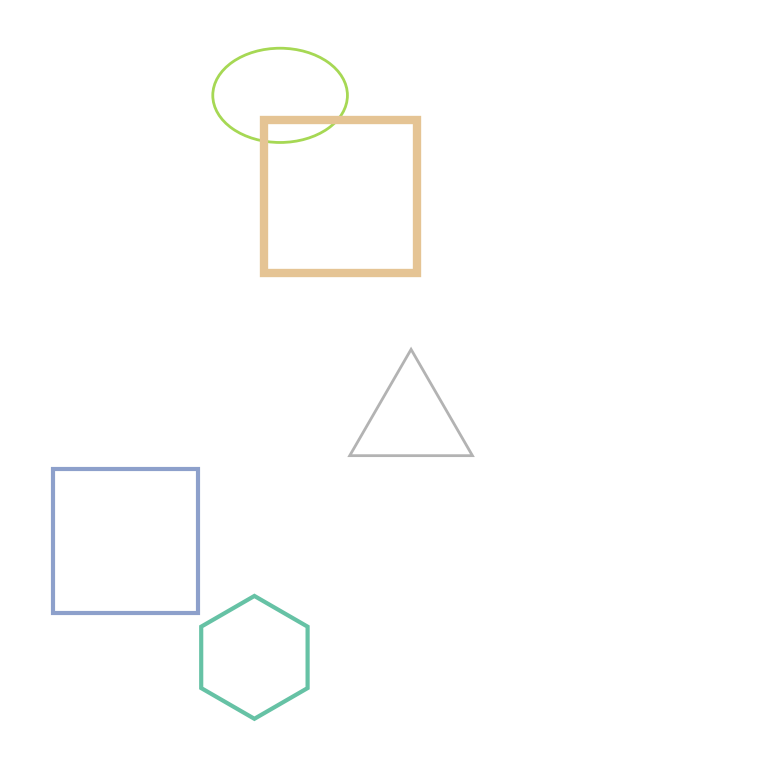[{"shape": "hexagon", "thickness": 1.5, "radius": 0.4, "center": [0.33, 0.146]}, {"shape": "square", "thickness": 1.5, "radius": 0.47, "center": [0.163, 0.297]}, {"shape": "oval", "thickness": 1, "radius": 0.44, "center": [0.364, 0.876]}, {"shape": "square", "thickness": 3, "radius": 0.5, "center": [0.442, 0.745]}, {"shape": "triangle", "thickness": 1, "radius": 0.46, "center": [0.534, 0.454]}]